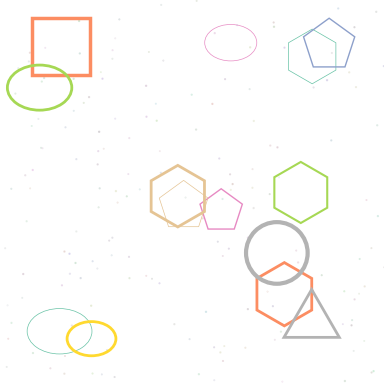[{"shape": "oval", "thickness": 0.5, "radius": 0.42, "center": [0.155, 0.14]}, {"shape": "hexagon", "thickness": 0.5, "radius": 0.36, "center": [0.811, 0.853]}, {"shape": "hexagon", "thickness": 2, "radius": 0.41, "center": [0.739, 0.236]}, {"shape": "square", "thickness": 2.5, "radius": 0.37, "center": [0.158, 0.879]}, {"shape": "pentagon", "thickness": 1, "radius": 0.35, "center": [0.855, 0.883]}, {"shape": "oval", "thickness": 0.5, "radius": 0.34, "center": [0.599, 0.889]}, {"shape": "pentagon", "thickness": 1, "radius": 0.29, "center": [0.574, 0.452]}, {"shape": "oval", "thickness": 2, "radius": 0.42, "center": [0.103, 0.772]}, {"shape": "hexagon", "thickness": 1.5, "radius": 0.4, "center": [0.781, 0.5]}, {"shape": "oval", "thickness": 2, "radius": 0.32, "center": [0.238, 0.12]}, {"shape": "hexagon", "thickness": 2, "radius": 0.4, "center": [0.462, 0.491]}, {"shape": "pentagon", "thickness": 0.5, "radius": 0.33, "center": [0.477, 0.465]}, {"shape": "circle", "thickness": 3, "radius": 0.4, "center": [0.719, 0.343]}, {"shape": "triangle", "thickness": 2, "radius": 0.41, "center": [0.809, 0.165]}]